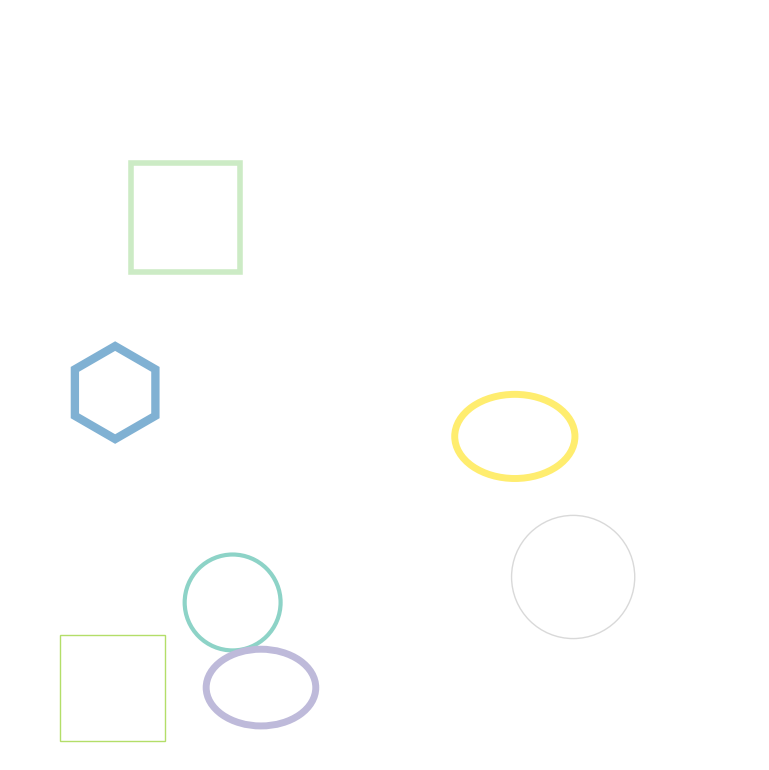[{"shape": "circle", "thickness": 1.5, "radius": 0.31, "center": [0.302, 0.218]}, {"shape": "oval", "thickness": 2.5, "radius": 0.36, "center": [0.339, 0.107]}, {"shape": "hexagon", "thickness": 3, "radius": 0.3, "center": [0.15, 0.49]}, {"shape": "square", "thickness": 0.5, "radius": 0.34, "center": [0.146, 0.107]}, {"shape": "circle", "thickness": 0.5, "radius": 0.4, "center": [0.744, 0.251]}, {"shape": "square", "thickness": 2, "radius": 0.35, "center": [0.241, 0.718]}, {"shape": "oval", "thickness": 2.5, "radius": 0.39, "center": [0.669, 0.433]}]